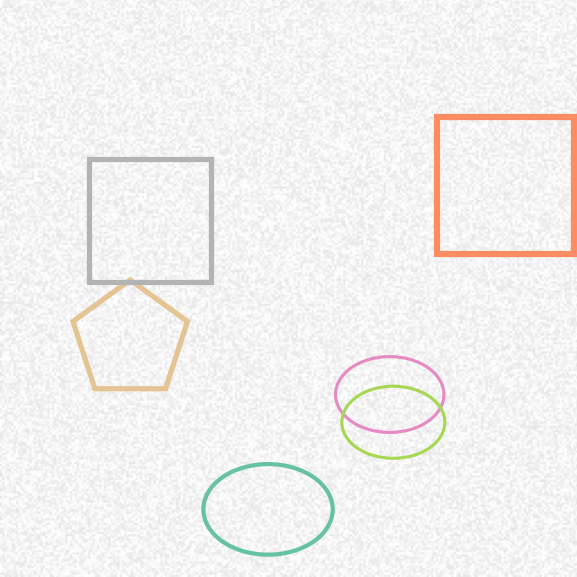[{"shape": "oval", "thickness": 2, "radius": 0.56, "center": [0.464, 0.117]}, {"shape": "square", "thickness": 3, "radius": 0.59, "center": [0.875, 0.677]}, {"shape": "oval", "thickness": 1.5, "radius": 0.47, "center": [0.675, 0.316]}, {"shape": "oval", "thickness": 1.5, "radius": 0.45, "center": [0.681, 0.268]}, {"shape": "pentagon", "thickness": 2.5, "radius": 0.52, "center": [0.225, 0.41]}, {"shape": "square", "thickness": 2.5, "radius": 0.53, "center": [0.26, 0.617]}]